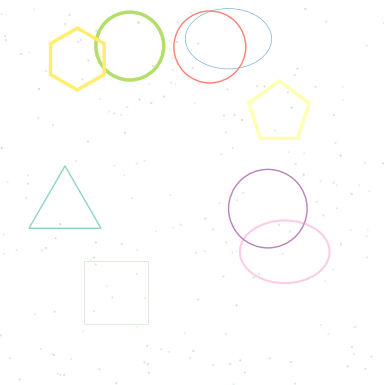[{"shape": "triangle", "thickness": 1, "radius": 0.54, "center": [0.169, 0.461]}, {"shape": "pentagon", "thickness": 2.5, "radius": 0.41, "center": [0.725, 0.707]}, {"shape": "circle", "thickness": 1, "radius": 0.47, "center": [0.545, 0.878]}, {"shape": "oval", "thickness": 0.5, "radius": 0.56, "center": [0.593, 0.899]}, {"shape": "circle", "thickness": 2.5, "radius": 0.44, "center": [0.337, 0.88]}, {"shape": "oval", "thickness": 1.5, "radius": 0.58, "center": [0.74, 0.346]}, {"shape": "circle", "thickness": 1, "radius": 0.51, "center": [0.696, 0.458]}, {"shape": "square", "thickness": 0.5, "radius": 0.41, "center": [0.301, 0.24]}, {"shape": "hexagon", "thickness": 2.5, "radius": 0.4, "center": [0.201, 0.847]}]